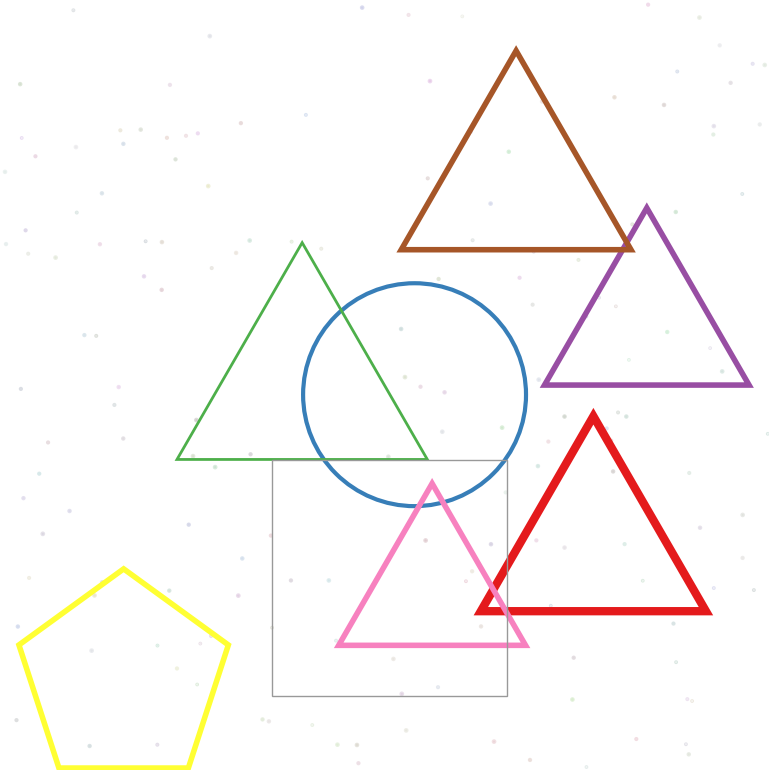[{"shape": "triangle", "thickness": 3, "radius": 0.84, "center": [0.771, 0.291]}, {"shape": "circle", "thickness": 1.5, "radius": 0.72, "center": [0.538, 0.487]}, {"shape": "triangle", "thickness": 1, "radius": 0.94, "center": [0.392, 0.497]}, {"shape": "triangle", "thickness": 2, "radius": 0.77, "center": [0.84, 0.577]}, {"shape": "pentagon", "thickness": 2, "radius": 0.71, "center": [0.161, 0.118]}, {"shape": "triangle", "thickness": 2, "radius": 0.86, "center": [0.67, 0.762]}, {"shape": "triangle", "thickness": 2, "radius": 0.7, "center": [0.561, 0.232]}, {"shape": "square", "thickness": 0.5, "radius": 0.76, "center": [0.506, 0.25]}]